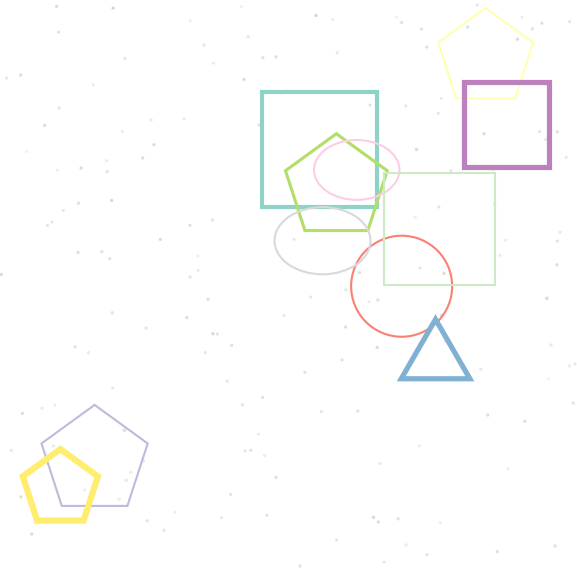[{"shape": "square", "thickness": 2, "radius": 0.5, "center": [0.554, 0.74]}, {"shape": "pentagon", "thickness": 1, "radius": 0.43, "center": [0.841, 0.899]}, {"shape": "pentagon", "thickness": 1, "radius": 0.48, "center": [0.164, 0.201]}, {"shape": "circle", "thickness": 1, "radius": 0.44, "center": [0.695, 0.504]}, {"shape": "triangle", "thickness": 2.5, "radius": 0.34, "center": [0.754, 0.378]}, {"shape": "pentagon", "thickness": 1.5, "radius": 0.46, "center": [0.582, 0.675]}, {"shape": "oval", "thickness": 1, "radius": 0.37, "center": [0.618, 0.705]}, {"shape": "oval", "thickness": 1, "radius": 0.42, "center": [0.558, 0.582]}, {"shape": "square", "thickness": 2.5, "radius": 0.37, "center": [0.877, 0.783]}, {"shape": "square", "thickness": 1, "radius": 0.48, "center": [0.761, 0.603]}, {"shape": "pentagon", "thickness": 3, "radius": 0.34, "center": [0.104, 0.153]}]